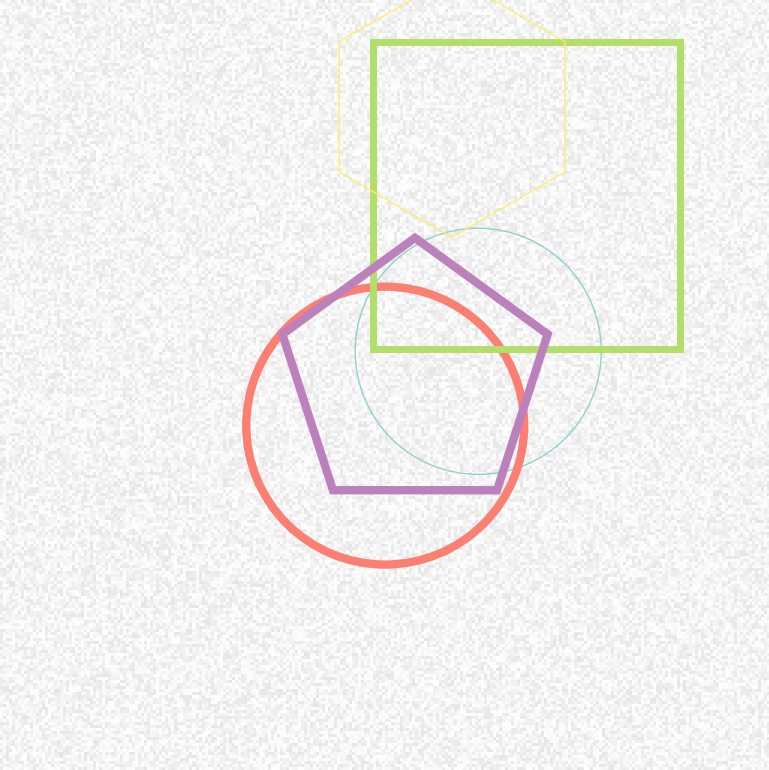[{"shape": "circle", "thickness": 0.5, "radius": 0.8, "center": [0.621, 0.544]}, {"shape": "circle", "thickness": 3, "radius": 0.9, "center": [0.5, 0.447]}, {"shape": "square", "thickness": 2.5, "radius": 1.0, "center": [0.684, 0.746]}, {"shape": "pentagon", "thickness": 3, "radius": 0.91, "center": [0.539, 0.51]}, {"shape": "hexagon", "thickness": 0.5, "radius": 0.85, "center": [0.587, 0.861]}]